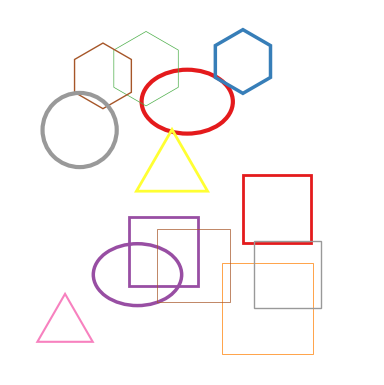[{"shape": "square", "thickness": 2, "radius": 0.44, "center": [0.719, 0.456]}, {"shape": "oval", "thickness": 3, "radius": 0.59, "center": [0.486, 0.736]}, {"shape": "hexagon", "thickness": 2.5, "radius": 0.41, "center": [0.631, 0.84]}, {"shape": "hexagon", "thickness": 0.5, "radius": 0.48, "center": [0.379, 0.822]}, {"shape": "square", "thickness": 2, "radius": 0.45, "center": [0.425, 0.347]}, {"shape": "oval", "thickness": 2.5, "radius": 0.57, "center": [0.357, 0.287]}, {"shape": "square", "thickness": 0.5, "radius": 0.59, "center": [0.695, 0.199]}, {"shape": "triangle", "thickness": 2, "radius": 0.53, "center": [0.447, 0.557]}, {"shape": "hexagon", "thickness": 1, "radius": 0.43, "center": [0.267, 0.803]}, {"shape": "square", "thickness": 0.5, "radius": 0.47, "center": [0.502, 0.31]}, {"shape": "triangle", "thickness": 1.5, "radius": 0.41, "center": [0.169, 0.154]}, {"shape": "square", "thickness": 1, "radius": 0.43, "center": [0.746, 0.287]}, {"shape": "circle", "thickness": 3, "radius": 0.48, "center": [0.207, 0.662]}]